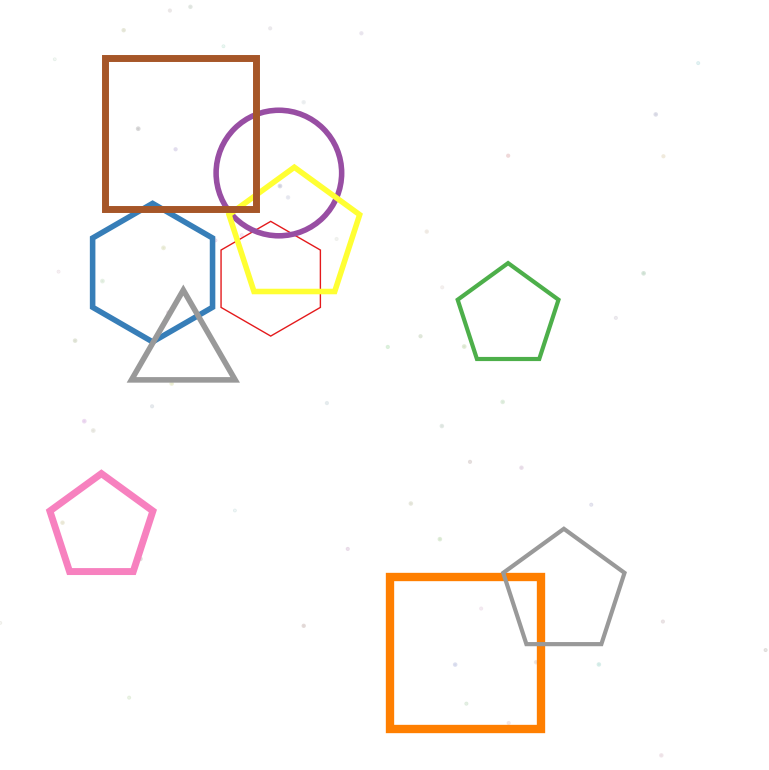[{"shape": "hexagon", "thickness": 0.5, "radius": 0.37, "center": [0.352, 0.638]}, {"shape": "hexagon", "thickness": 2, "radius": 0.45, "center": [0.198, 0.646]}, {"shape": "pentagon", "thickness": 1.5, "radius": 0.34, "center": [0.66, 0.589]}, {"shape": "circle", "thickness": 2, "radius": 0.41, "center": [0.362, 0.775]}, {"shape": "square", "thickness": 3, "radius": 0.49, "center": [0.604, 0.152]}, {"shape": "pentagon", "thickness": 2, "radius": 0.45, "center": [0.382, 0.694]}, {"shape": "square", "thickness": 2.5, "radius": 0.49, "center": [0.234, 0.827]}, {"shape": "pentagon", "thickness": 2.5, "radius": 0.35, "center": [0.132, 0.315]}, {"shape": "triangle", "thickness": 2, "radius": 0.39, "center": [0.238, 0.546]}, {"shape": "pentagon", "thickness": 1.5, "radius": 0.41, "center": [0.732, 0.23]}]